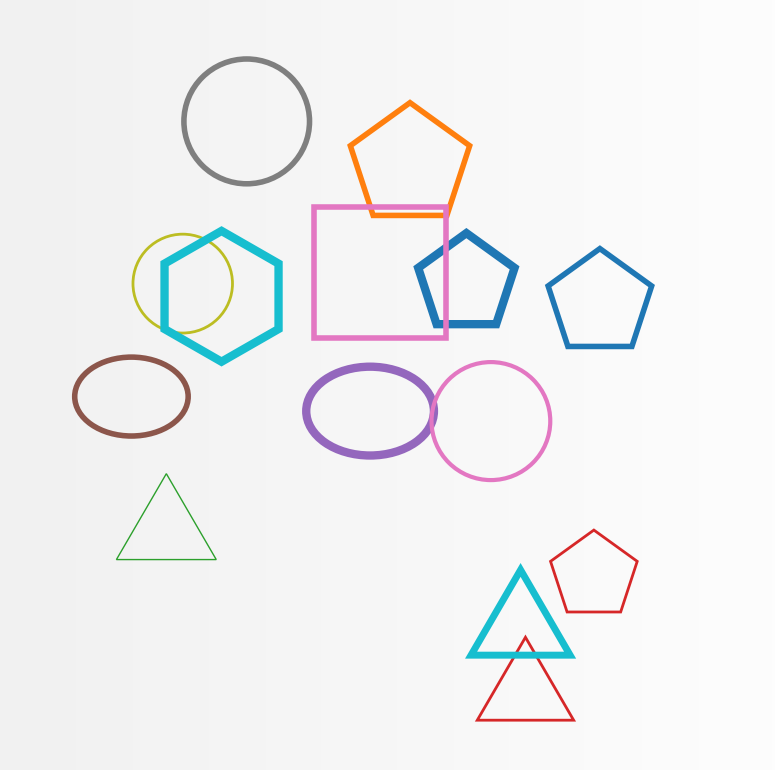[{"shape": "pentagon", "thickness": 2, "radius": 0.35, "center": [0.774, 0.607]}, {"shape": "pentagon", "thickness": 3, "radius": 0.33, "center": [0.602, 0.632]}, {"shape": "pentagon", "thickness": 2, "radius": 0.4, "center": [0.529, 0.786]}, {"shape": "triangle", "thickness": 0.5, "radius": 0.37, "center": [0.215, 0.31]}, {"shape": "triangle", "thickness": 1, "radius": 0.36, "center": [0.678, 0.101]}, {"shape": "pentagon", "thickness": 1, "radius": 0.29, "center": [0.766, 0.253]}, {"shape": "oval", "thickness": 3, "radius": 0.41, "center": [0.478, 0.466]}, {"shape": "oval", "thickness": 2, "radius": 0.37, "center": [0.17, 0.485]}, {"shape": "square", "thickness": 2, "radius": 0.43, "center": [0.49, 0.646]}, {"shape": "circle", "thickness": 1.5, "radius": 0.38, "center": [0.633, 0.453]}, {"shape": "circle", "thickness": 2, "radius": 0.41, "center": [0.318, 0.842]}, {"shape": "circle", "thickness": 1, "radius": 0.32, "center": [0.236, 0.632]}, {"shape": "triangle", "thickness": 2.5, "radius": 0.37, "center": [0.672, 0.186]}, {"shape": "hexagon", "thickness": 3, "radius": 0.42, "center": [0.286, 0.615]}]